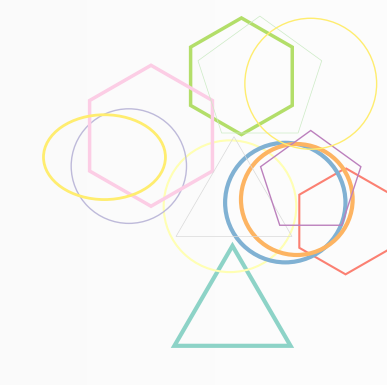[{"shape": "triangle", "thickness": 3, "radius": 0.87, "center": [0.6, 0.188]}, {"shape": "circle", "thickness": 1.5, "radius": 0.86, "center": [0.593, 0.464]}, {"shape": "circle", "thickness": 1, "radius": 0.74, "center": [0.332, 0.569]}, {"shape": "hexagon", "thickness": 1.5, "radius": 0.69, "center": [0.892, 0.425]}, {"shape": "circle", "thickness": 3, "radius": 0.78, "center": [0.736, 0.474]}, {"shape": "circle", "thickness": 3, "radius": 0.72, "center": [0.766, 0.482]}, {"shape": "hexagon", "thickness": 2.5, "radius": 0.76, "center": [0.623, 0.802]}, {"shape": "hexagon", "thickness": 2.5, "radius": 0.92, "center": [0.39, 0.647]}, {"shape": "triangle", "thickness": 0.5, "radius": 0.86, "center": [0.604, 0.472]}, {"shape": "pentagon", "thickness": 1, "radius": 0.68, "center": [0.802, 0.525]}, {"shape": "pentagon", "thickness": 0.5, "radius": 0.84, "center": [0.671, 0.79]}, {"shape": "circle", "thickness": 1, "radius": 0.85, "center": [0.802, 0.782]}, {"shape": "oval", "thickness": 2, "radius": 0.79, "center": [0.27, 0.592]}]